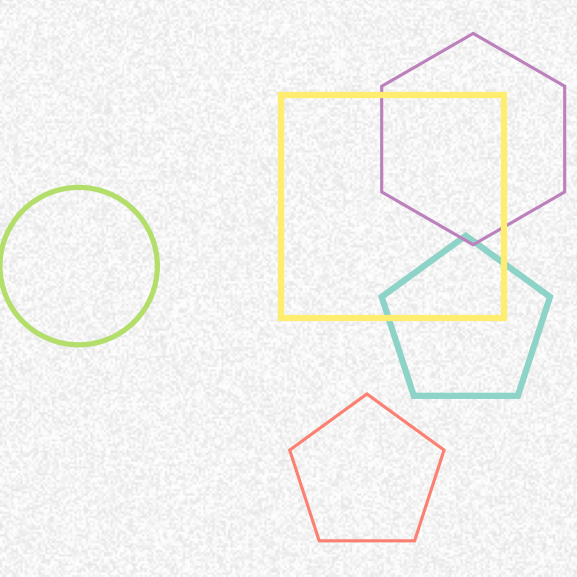[{"shape": "pentagon", "thickness": 3, "radius": 0.77, "center": [0.807, 0.438]}, {"shape": "pentagon", "thickness": 1.5, "radius": 0.7, "center": [0.635, 0.176]}, {"shape": "circle", "thickness": 2.5, "radius": 0.68, "center": [0.136, 0.538]}, {"shape": "hexagon", "thickness": 1.5, "radius": 0.91, "center": [0.819, 0.758]}, {"shape": "square", "thickness": 3, "radius": 0.97, "center": [0.679, 0.642]}]